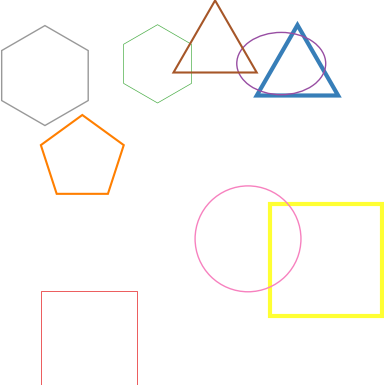[{"shape": "square", "thickness": 0.5, "radius": 0.62, "center": [0.231, 0.118]}, {"shape": "triangle", "thickness": 3, "radius": 0.61, "center": [0.773, 0.813]}, {"shape": "hexagon", "thickness": 0.5, "radius": 0.51, "center": [0.409, 0.834]}, {"shape": "oval", "thickness": 1, "radius": 0.58, "center": [0.73, 0.835]}, {"shape": "pentagon", "thickness": 1.5, "radius": 0.57, "center": [0.214, 0.588]}, {"shape": "square", "thickness": 3, "radius": 0.73, "center": [0.847, 0.325]}, {"shape": "triangle", "thickness": 1.5, "radius": 0.62, "center": [0.559, 0.874]}, {"shape": "circle", "thickness": 1, "radius": 0.69, "center": [0.644, 0.38]}, {"shape": "hexagon", "thickness": 1, "radius": 0.65, "center": [0.117, 0.804]}]